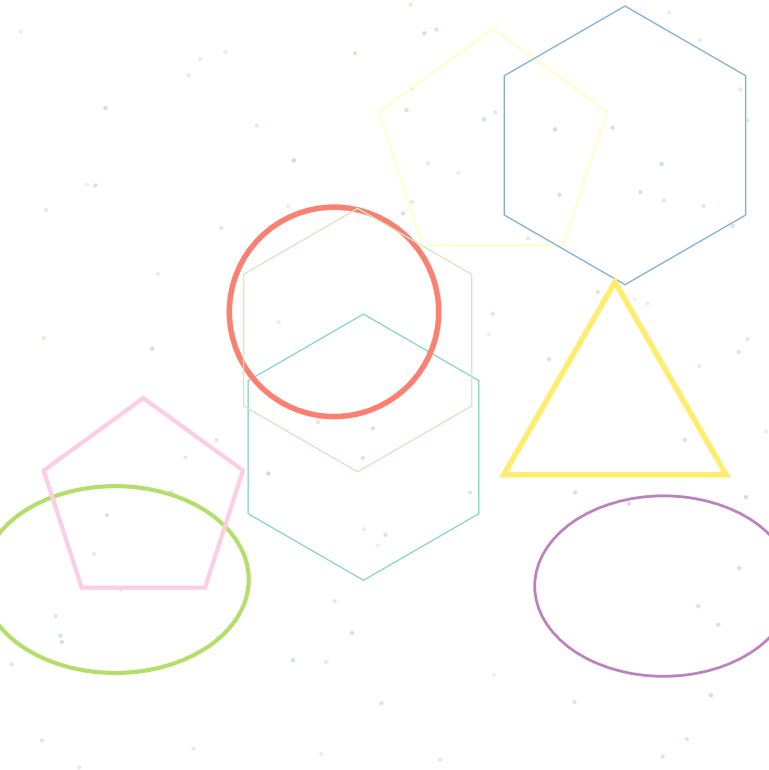[{"shape": "hexagon", "thickness": 0.5, "radius": 0.86, "center": [0.472, 0.419]}, {"shape": "pentagon", "thickness": 0.5, "radius": 0.78, "center": [0.64, 0.807]}, {"shape": "circle", "thickness": 2, "radius": 0.68, "center": [0.434, 0.595]}, {"shape": "hexagon", "thickness": 0.5, "radius": 0.9, "center": [0.812, 0.811]}, {"shape": "oval", "thickness": 1.5, "radius": 0.87, "center": [0.15, 0.247]}, {"shape": "pentagon", "thickness": 1.5, "radius": 0.68, "center": [0.186, 0.347]}, {"shape": "oval", "thickness": 1, "radius": 0.84, "center": [0.862, 0.239]}, {"shape": "hexagon", "thickness": 0.5, "radius": 0.86, "center": [0.464, 0.558]}, {"shape": "triangle", "thickness": 2, "radius": 0.83, "center": [0.799, 0.467]}]